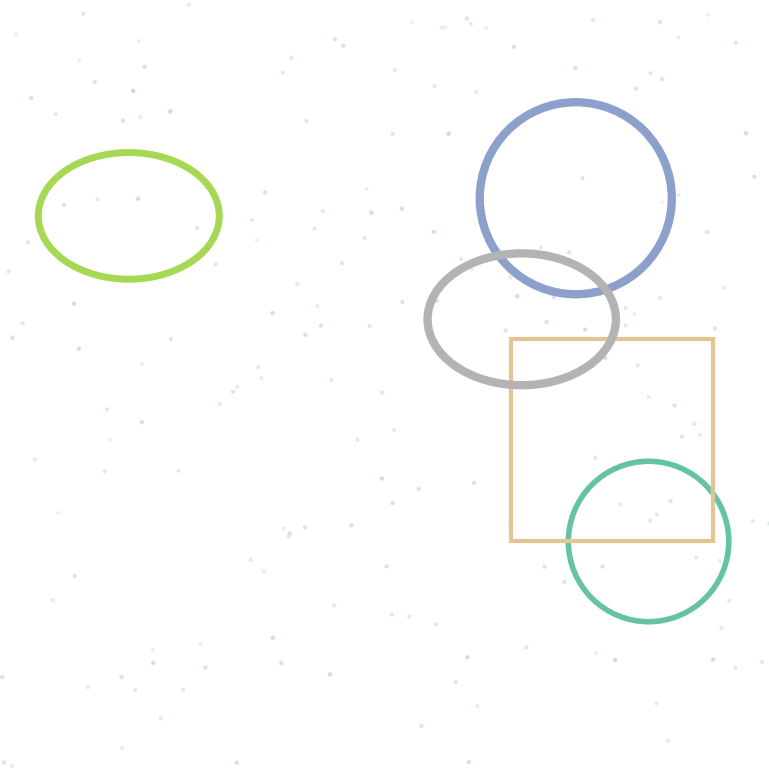[{"shape": "circle", "thickness": 2, "radius": 0.52, "center": [0.842, 0.297]}, {"shape": "circle", "thickness": 3, "radius": 0.62, "center": [0.748, 0.743]}, {"shape": "oval", "thickness": 2.5, "radius": 0.59, "center": [0.167, 0.72]}, {"shape": "square", "thickness": 1.5, "radius": 0.66, "center": [0.795, 0.428]}, {"shape": "oval", "thickness": 3, "radius": 0.61, "center": [0.678, 0.585]}]